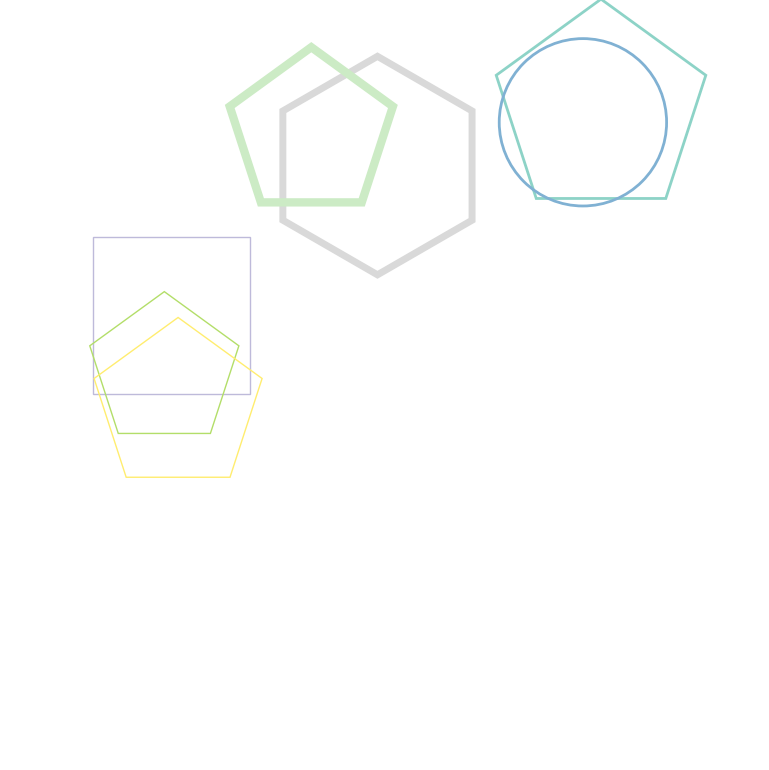[{"shape": "pentagon", "thickness": 1, "radius": 0.72, "center": [0.781, 0.858]}, {"shape": "square", "thickness": 0.5, "radius": 0.51, "center": [0.222, 0.591]}, {"shape": "circle", "thickness": 1, "radius": 0.54, "center": [0.757, 0.841]}, {"shape": "pentagon", "thickness": 0.5, "radius": 0.51, "center": [0.213, 0.519]}, {"shape": "hexagon", "thickness": 2.5, "radius": 0.71, "center": [0.49, 0.785]}, {"shape": "pentagon", "thickness": 3, "radius": 0.56, "center": [0.404, 0.827]}, {"shape": "pentagon", "thickness": 0.5, "radius": 0.57, "center": [0.231, 0.473]}]